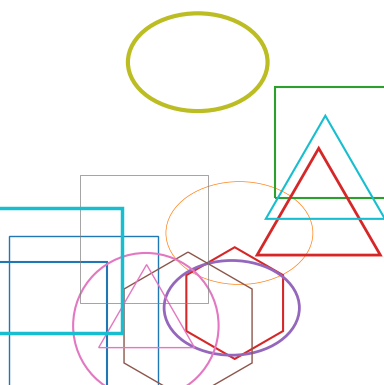[{"shape": "square", "thickness": 1.5, "radius": 0.87, "center": [0.105, 0.145]}, {"shape": "square", "thickness": 1, "radius": 0.97, "center": [0.217, 0.193]}, {"shape": "oval", "thickness": 0.5, "radius": 0.95, "center": [0.622, 0.395]}, {"shape": "square", "thickness": 1.5, "radius": 0.72, "center": [0.859, 0.631]}, {"shape": "hexagon", "thickness": 1.5, "radius": 0.73, "center": [0.61, 0.213]}, {"shape": "triangle", "thickness": 2, "radius": 0.92, "center": [0.828, 0.43]}, {"shape": "oval", "thickness": 2, "radius": 0.88, "center": [0.602, 0.2]}, {"shape": "hexagon", "thickness": 1, "radius": 0.96, "center": [0.488, 0.153]}, {"shape": "circle", "thickness": 1.5, "radius": 0.94, "center": [0.379, 0.154]}, {"shape": "triangle", "thickness": 1, "radius": 0.72, "center": [0.381, 0.169]}, {"shape": "square", "thickness": 0.5, "radius": 0.84, "center": [0.374, 0.379]}, {"shape": "oval", "thickness": 3, "radius": 0.91, "center": [0.514, 0.838]}, {"shape": "triangle", "thickness": 1.5, "radius": 0.89, "center": [0.845, 0.521]}, {"shape": "square", "thickness": 2.5, "radius": 0.81, "center": [0.154, 0.298]}]